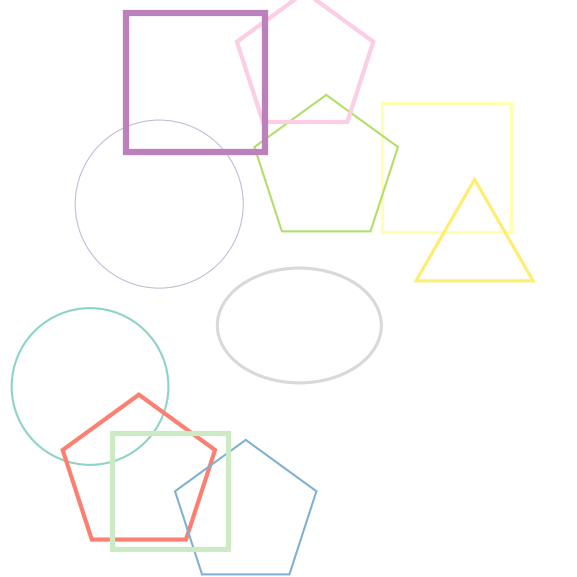[{"shape": "circle", "thickness": 1, "radius": 0.68, "center": [0.156, 0.33]}, {"shape": "square", "thickness": 1.5, "radius": 0.56, "center": [0.774, 0.71]}, {"shape": "circle", "thickness": 0.5, "radius": 0.73, "center": [0.276, 0.646]}, {"shape": "pentagon", "thickness": 2, "radius": 0.69, "center": [0.24, 0.177]}, {"shape": "pentagon", "thickness": 1, "radius": 0.64, "center": [0.426, 0.109]}, {"shape": "pentagon", "thickness": 1, "radius": 0.65, "center": [0.565, 0.704]}, {"shape": "pentagon", "thickness": 2, "radius": 0.62, "center": [0.528, 0.889]}, {"shape": "oval", "thickness": 1.5, "radius": 0.71, "center": [0.518, 0.436]}, {"shape": "square", "thickness": 3, "radius": 0.6, "center": [0.338, 0.857]}, {"shape": "square", "thickness": 2.5, "radius": 0.51, "center": [0.294, 0.149]}, {"shape": "triangle", "thickness": 1.5, "radius": 0.59, "center": [0.822, 0.571]}]